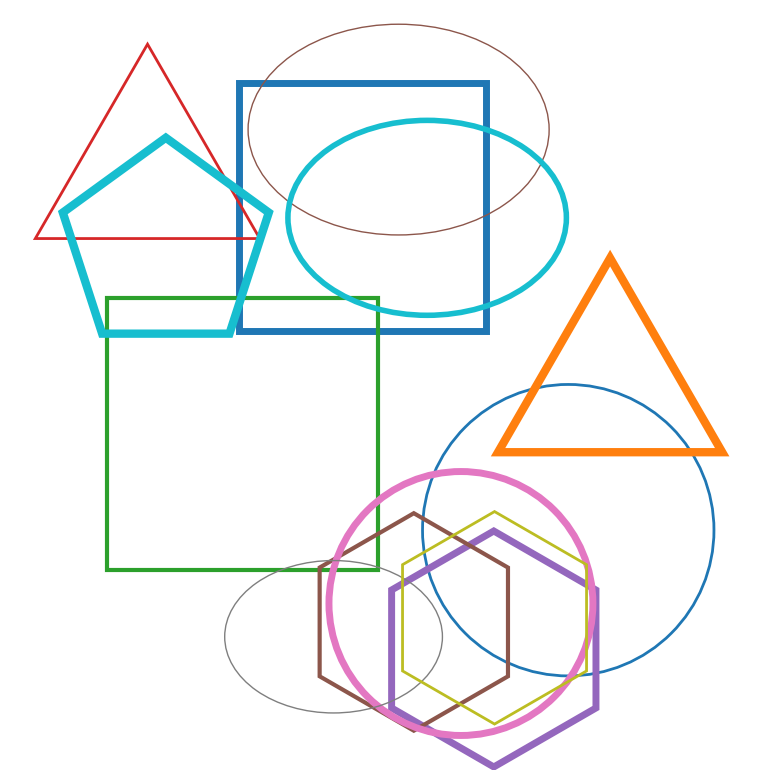[{"shape": "circle", "thickness": 1, "radius": 0.95, "center": [0.738, 0.311]}, {"shape": "square", "thickness": 2.5, "radius": 0.8, "center": [0.471, 0.731]}, {"shape": "triangle", "thickness": 3, "radius": 0.84, "center": [0.792, 0.497]}, {"shape": "square", "thickness": 1.5, "radius": 0.88, "center": [0.315, 0.436]}, {"shape": "triangle", "thickness": 1, "radius": 0.84, "center": [0.192, 0.774]}, {"shape": "hexagon", "thickness": 2.5, "radius": 0.77, "center": [0.641, 0.157]}, {"shape": "oval", "thickness": 0.5, "radius": 0.98, "center": [0.518, 0.832]}, {"shape": "hexagon", "thickness": 1.5, "radius": 0.71, "center": [0.537, 0.192]}, {"shape": "circle", "thickness": 2.5, "radius": 0.86, "center": [0.599, 0.216]}, {"shape": "oval", "thickness": 0.5, "radius": 0.71, "center": [0.433, 0.173]}, {"shape": "hexagon", "thickness": 1, "radius": 0.69, "center": [0.642, 0.198]}, {"shape": "pentagon", "thickness": 3, "radius": 0.7, "center": [0.215, 0.68]}, {"shape": "oval", "thickness": 2, "radius": 0.9, "center": [0.555, 0.717]}]